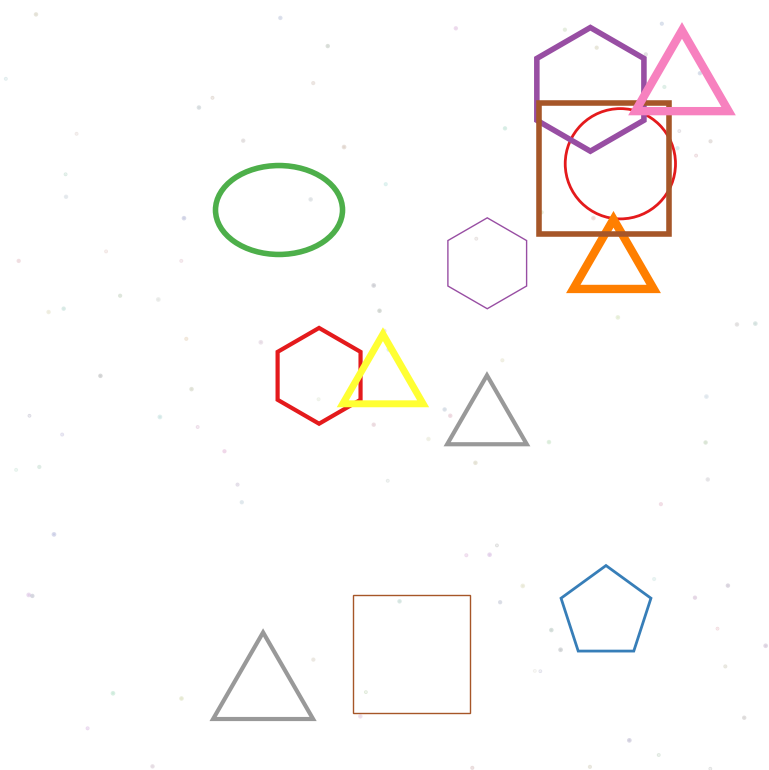[{"shape": "hexagon", "thickness": 1.5, "radius": 0.31, "center": [0.414, 0.512]}, {"shape": "circle", "thickness": 1, "radius": 0.36, "center": [0.806, 0.787]}, {"shape": "pentagon", "thickness": 1, "radius": 0.31, "center": [0.787, 0.204]}, {"shape": "oval", "thickness": 2, "radius": 0.41, "center": [0.362, 0.727]}, {"shape": "hexagon", "thickness": 2, "radius": 0.4, "center": [0.767, 0.884]}, {"shape": "hexagon", "thickness": 0.5, "radius": 0.3, "center": [0.633, 0.658]}, {"shape": "triangle", "thickness": 3, "radius": 0.3, "center": [0.797, 0.655]}, {"shape": "triangle", "thickness": 2.5, "radius": 0.3, "center": [0.497, 0.506]}, {"shape": "square", "thickness": 0.5, "radius": 0.38, "center": [0.534, 0.151]}, {"shape": "square", "thickness": 2, "radius": 0.42, "center": [0.785, 0.781]}, {"shape": "triangle", "thickness": 3, "radius": 0.35, "center": [0.886, 0.891]}, {"shape": "triangle", "thickness": 1.5, "radius": 0.3, "center": [0.632, 0.453]}, {"shape": "triangle", "thickness": 1.5, "radius": 0.37, "center": [0.342, 0.104]}]